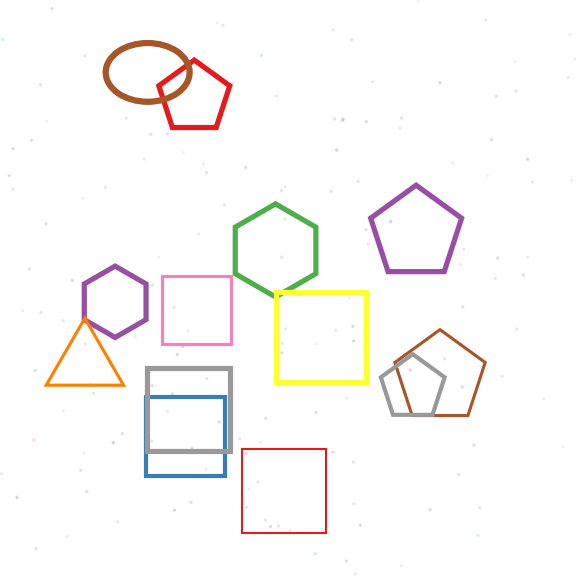[{"shape": "pentagon", "thickness": 2.5, "radius": 0.32, "center": [0.336, 0.831]}, {"shape": "square", "thickness": 1, "radius": 0.37, "center": [0.492, 0.149]}, {"shape": "square", "thickness": 2, "radius": 0.34, "center": [0.321, 0.243]}, {"shape": "hexagon", "thickness": 2.5, "radius": 0.4, "center": [0.477, 0.565]}, {"shape": "hexagon", "thickness": 2.5, "radius": 0.31, "center": [0.199, 0.477]}, {"shape": "pentagon", "thickness": 2.5, "radius": 0.41, "center": [0.721, 0.596]}, {"shape": "triangle", "thickness": 1.5, "radius": 0.39, "center": [0.147, 0.371]}, {"shape": "square", "thickness": 2.5, "radius": 0.39, "center": [0.556, 0.416]}, {"shape": "oval", "thickness": 3, "radius": 0.36, "center": [0.256, 0.874]}, {"shape": "pentagon", "thickness": 1.5, "radius": 0.41, "center": [0.762, 0.346]}, {"shape": "square", "thickness": 1.5, "radius": 0.3, "center": [0.34, 0.463]}, {"shape": "square", "thickness": 2.5, "radius": 0.36, "center": [0.327, 0.29]}, {"shape": "pentagon", "thickness": 2, "radius": 0.29, "center": [0.715, 0.328]}]